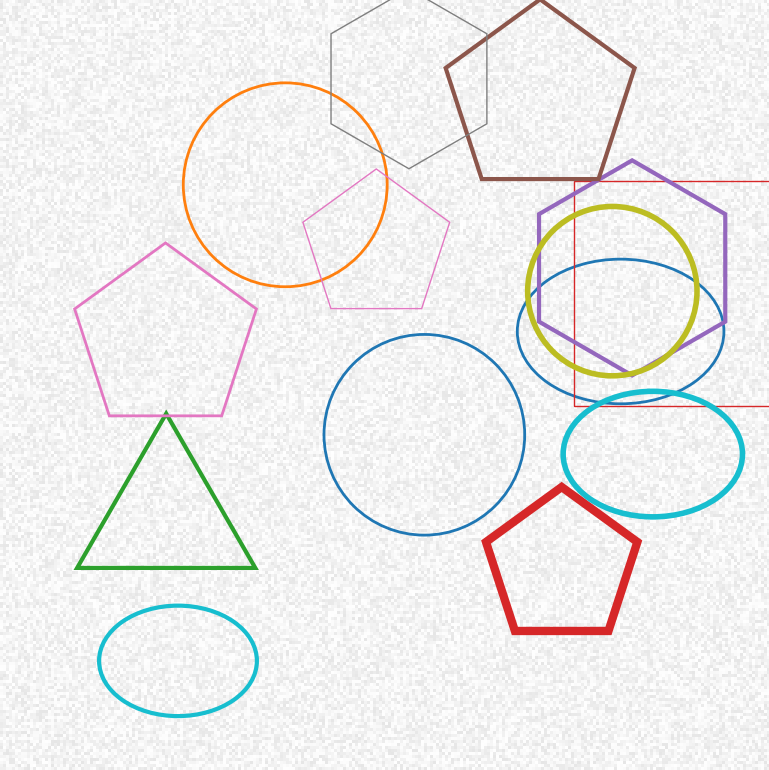[{"shape": "circle", "thickness": 1, "radius": 0.65, "center": [0.551, 0.435]}, {"shape": "oval", "thickness": 1, "radius": 0.67, "center": [0.806, 0.57]}, {"shape": "circle", "thickness": 1, "radius": 0.66, "center": [0.37, 0.76]}, {"shape": "triangle", "thickness": 1.5, "radius": 0.67, "center": [0.216, 0.329]}, {"shape": "pentagon", "thickness": 3, "radius": 0.52, "center": [0.729, 0.264]}, {"shape": "square", "thickness": 0.5, "radius": 0.73, "center": [0.891, 0.619]}, {"shape": "hexagon", "thickness": 1.5, "radius": 0.7, "center": [0.821, 0.652]}, {"shape": "pentagon", "thickness": 1.5, "radius": 0.65, "center": [0.701, 0.872]}, {"shape": "pentagon", "thickness": 1, "radius": 0.62, "center": [0.215, 0.56]}, {"shape": "pentagon", "thickness": 0.5, "radius": 0.5, "center": [0.489, 0.68]}, {"shape": "hexagon", "thickness": 0.5, "radius": 0.58, "center": [0.531, 0.898]}, {"shape": "circle", "thickness": 2, "radius": 0.55, "center": [0.795, 0.622]}, {"shape": "oval", "thickness": 1.5, "radius": 0.51, "center": [0.231, 0.142]}, {"shape": "oval", "thickness": 2, "radius": 0.58, "center": [0.848, 0.41]}]